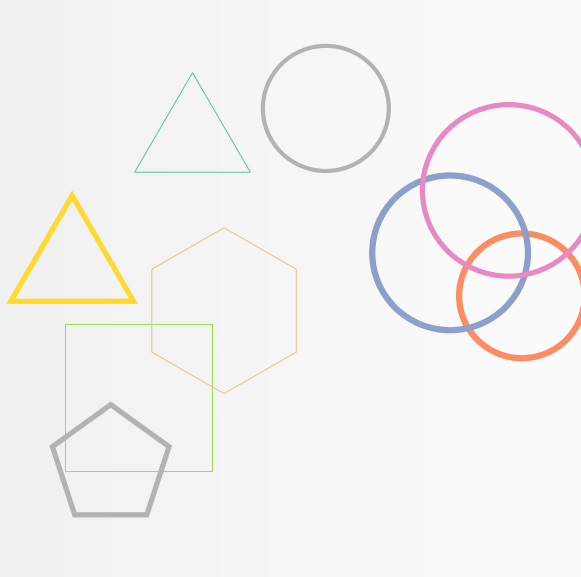[{"shape": "triangle", "thickness": 0.5, "radius": 0.57, "center": [0.331, 0.758]}, {"shape": "circle", "thickness": 3, "radius": 0.54, "center": [0.898, 0.487]}, {"shape": "circle", "thickness": 3, "radius": 0.67, "center": [0.774, 0.561]}, {"shape": "circle", "thickness": 2.5, "radius": 0.74, "center": [0.875, 0.669]}, {"shape": "square", "thickness": 0.5, "radius": 0.63, "center": [0.238, 0.311]}, {"shape": "triangle", "thickness": 2.5, "radius": 0.61, "center": [0.124, 0.538]}, {"shape": "hexagon", "thickness": 0.5, "radius": 0.72, "center": [0.385, 0.461]}, {"shape": "pentagon", "thickness": 2.5, "radius": 0.53, "center": [0.191, 0.193]}, {"shape": "circle", "thickness": 2, "radius": 0.54, "center": [0.561, 0.811]}]